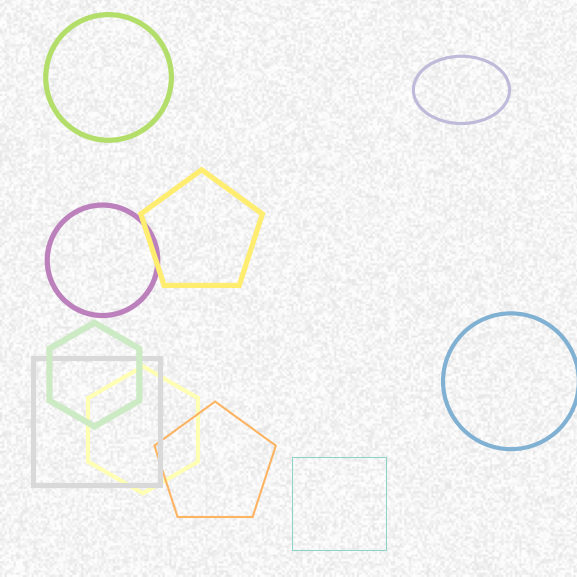[{"shape": "square", "thickness": 0.5, "radius": 0.41, "center": [0.587, 0.127]}, {"shape": "hexagon", "thickness": 2, "radius": 0.55, "center": [0.248, 0.255]}, {"shape": "oval", "thickness": 1.5, "radius": 0.42, "center": [0.799, 0.844]}, {"shape": "circle", "thickness": 2, "radius": 0.59, "center": [0.885, 0.339]}, {"shape": "pentagon", "thickness": 1, "radius": 0.55, "center": [0.372, 0.193]}, {"shape": "circle", "thickness": 2.5, "radius": 0.54, "center": [0.188, 0.865]}, {"shape": "square", "thickness": 2.5, "radius": 0.55, "center": [0.167, 0.27]}, {"shape": "circle", "thickness": 2.5, "radius": 0.48, "center": [0.177, 0.548]}, {"shape": "hexagon", "thickness": 3, "radius": 0.45, "center": [0.163, 0.351]}, {"shape": "pentagon", "thickness": 2.5, "radius": 0.55, "center": [0.349, 0.594]}]